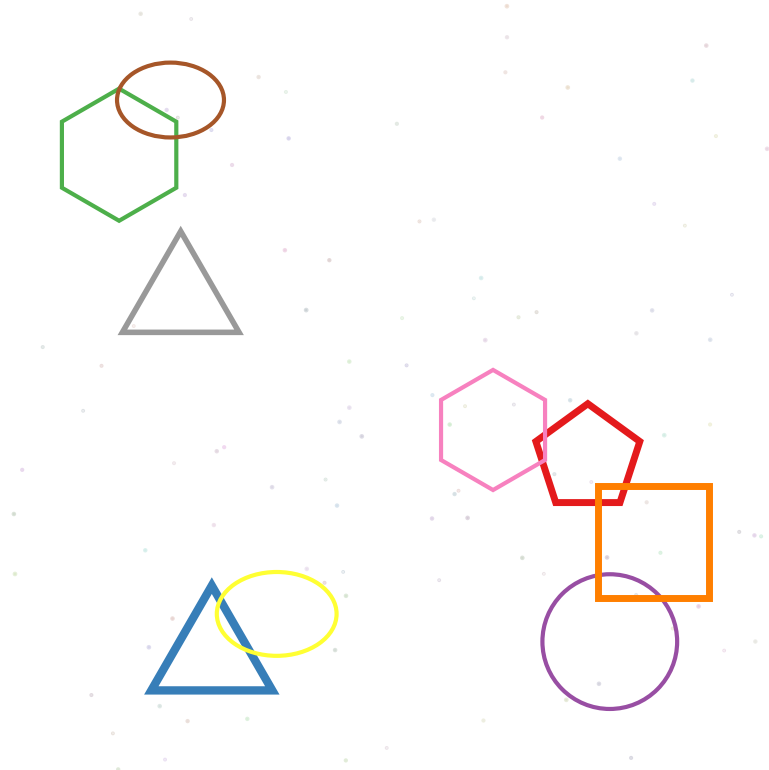[{"shape": "pentagon", "thickness": 2.5, "radius": 0.35, "center": [0.763, 0.405]}, {"shape": "triangle", "thickness": 3, "radius": 0.45, "center": [0.275, 0.149]}, {"shape": "hexagon", "thickness": 1.5, "radius": 0.43, "center": [0.155, 0.799]}, {"shape": "circle", "thickness": 1.5, "radius": 0.44, "center": [0.792, 0.167]}, {"shape": "square", "thickness": 2.5, "radius": 0.36, "center": [0.849, 0.296]}, {"shape": "oval", "thickness": 1.5, "radius": 0.39, "center": [0.359, 0.203]}, {"shape": "oval", "thickness": 1.5, "radius": 0.35, "center": [0.221, 0.87]}, {"shape": "hexagon", "thickness": 1.5, "radius": 0.39, "center": [0.64, 0.442]}, {"shape": "triangle", "thickness": 2, "radius": 0.44, "center": [0.235, 0.612]}]